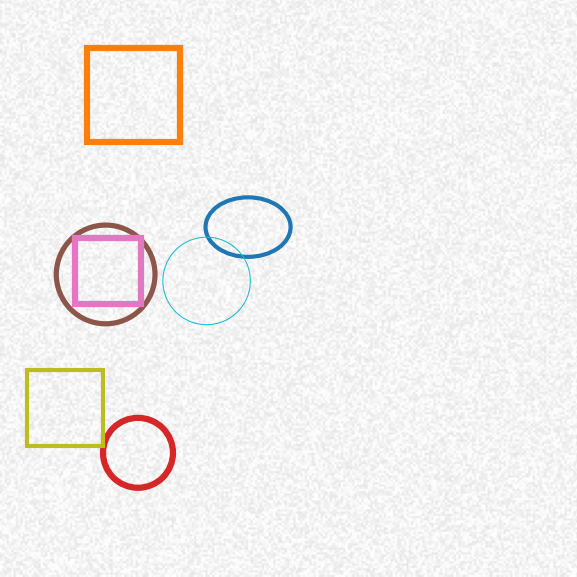[{"shape": "oval", "thickness": 2, "radius": 0.37, "center": [0.43, 0.606]}, {"shape": "square", "thickness": 3, "radius": 0.4, "center": [0.231, 0.835]}, {"shape": "circle", "thickness": 3, "radius": 0.3, "center": [0.239, 0.215]}, {"shape": "circle", "thickness": 2.5, "radius": 0.43, "center": [0.183, 0.524]}, {"shape": "square", "thickness": 3, "radius": 0.29, "center": [0.187, 0.53]}, {"shape": "square", "thickness": 2, "radius": 0.33, "center": [0.112, 0.293]}, {"shape": "circle", "thickness": 0.5, "radius": 0.38, "center": [0.358, 0.513]}]